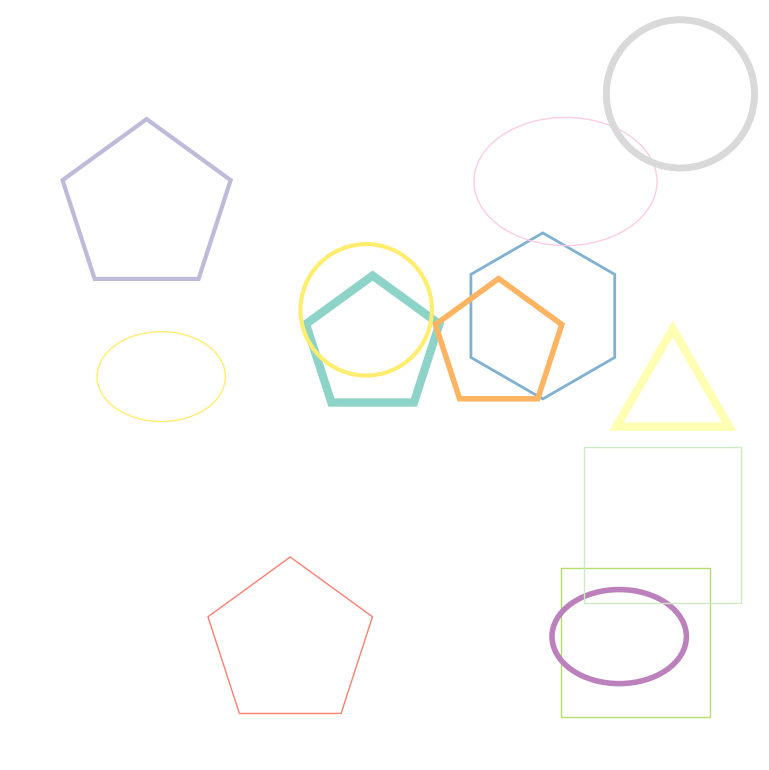[{"shape": "pentagon", "thickness": 3, "radius": 0.46, "center": [0.484, 0.551]}, {"shape": "triangle", "thickness": 3, "radius": 0.42, "center": [0.874, 0.488]}, {"shape": "pentagon", "thickness": 1.5, "radius": 0.57, "center": [0.19, 0.731]}, {"shape": "pentagon", "thickness": 0.5, "radius": 0.56, "center": [0.377, 0.164]}, {"shape": "hexagon", "thickness": 1, "radius": 0.54, "center": [0.705, 0.59]}, {"shape": "pentagon", "thickness": 2, "radius": 0.43, "center": [0.648, 0.552]}, {"shape": "square", "thickness": 0.5, "radius": 0.48, "center": [0.825, 0.165]}, {"shape": "oval", "thickness": 0.5, "radius": 0.59, "center": [0.734, 0.764]}, {"shape": "circle", "thickness": 2.5, "radius": 0.48, "center": [0.884, 0.878]}, {"shape": "oval", "thickness": 2, "radius": 0.44, "center": [0.804, 0.173]}, {"shape": "square", "thickness": 0.5, "radius": 0.51, "center": [0.86, 0.318]}, {"shape": "oval", "thickness": 0.5, "radius": 0.42, "center": [0.209, 0.511]}, {"shape": "circle", "thickness": 1.5, "radius": 0.43, "center": [0.476, 0.598]}]